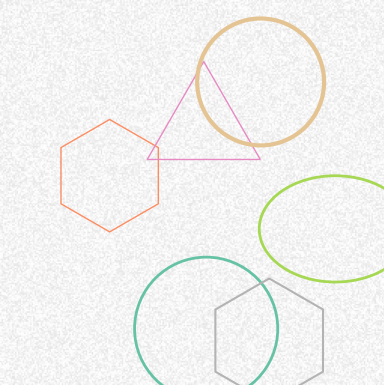[{"shape": "circle", "thickness": 2, "radius": 0.93, "center": [0.535, 0.146]}, {"shape": "hexagon", "thickness": 1, "radius": 0.73, "center": [0.285, 0.544]}, {"shape": "triangle", "thickness": 1, "radius": 0.85, "center": [0.529, 0.671]}, {"shape": "oval", "thickness": 2, "radius": 0.99, "center": [0.871, 0.405]}, {"shape": "circle", "thickness": 3, "radius": 0.82, "center": [0.677, 0.787]}, {"shape": "hexagon", "thickness": 1.5, "radius": 0.81, "center": [0.699, 0.115]}]